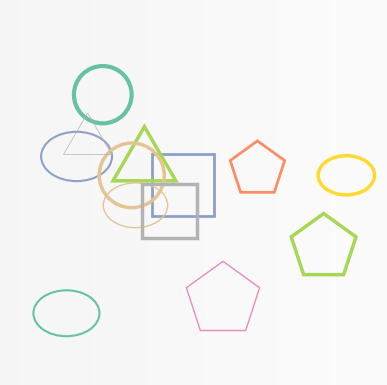[{"shape": "circle", "thickness": 3, "radius": 0.37, "center": [0.265, 0.754]}, {"shape": "oval", "thickness": 1.5, "radius": 0.43, "center": [0.171, 0.186]}, {"shape": "pentagon", "thickness": 2, "radius": 0.37, "center": [0.664, 0.56]}, {"shape": "square", "thickness": 2, "radius": 0.4, "center": [0.473, 0.519]}, {"shape": "oval", "thickness": 1.5, "radius": 0.46, "center": [0.198, 0.594]}, {"shape": "pentagon", "thickness": 1, "radius": 0.5, "center": [0.575, 0.222]}, {"shape": "triangle", "thickness": 2.5, "radius": 0.47, "center": [0.373, 0.577]}, {"shape": "pentagon", "thickness": 2.5, "radius": 0.44, "center": [0.835, 0.358]}, {"shape": "oval", "thickness": 2.5, "radius": 0.36, "center": [0.894, 0.545]}, {"shape": "circle", "thickness": 2.5, "radius": 0.42, "center": [0.34, 0.545]}, {"shape": "oval", "thickness": 1, "radius": 0.42, "center": [0.35, 0.467]}, {"shape": "square", "thickness": 2.5, "radius": 0.36, "center": [0.437, 0.452]}, {"shape": "triangle", "thickness": 0.5, "radius": 0.36, "center": [0.226, 0.635]}]